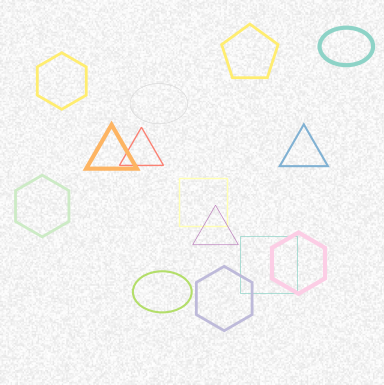[{"shape": "oval", "thickness": 3, "radius": 0.35, "center": [0.9, 0.879]}, {"shape": "square", "thickness": 0.5, "radius": 0.37, "center": [0.698, 0.313]}, {"shape": "square", "thickness": 1, "radius": 0.31, "center": [0.527, 0.475]}, {"shape": "hexagon", "thickness": 2, "radius": 0.42, "center": [0.582, 0.225]}, {"shape": "triangle", "thickness": 1, "radius": 0.33, "center": [0.367, 0.603]}, {"shape": "triangle", "thickness": 1.5, "radius": 0.36, "center": [0.789, 0.605]}, {"shape": "triangle", "thickness": 3, "radius": 0.38, "center": [0.29, 0.6]}, {"shape": "oval", "thickness": 1.5, "radius": 0.38, "center": [0.422, 0.242]}, {"shape": "hexagon", "thickness": 3, "radius": 0.4, "center": [0.775, 0.317]}, {"shape": "oval", "thickness": 0.5, "radius": 0.37, "center": [0.413, 0.731]}, {"shape": "triangle", "thickness": 0.5, "radius": 0.34, "center": [0.56, 0.399]}, {"shape": "hexagon", "thickness": 2, "radius": 0.4, "center": [0.11, 0.465]}, {"shape": "hexagon", "thickness": 2, "radius": 0.37, "center": [0.16, 0.79]}, {"shape": "pentagon", "thickness": 2, "radius": 0.39, "center": [0.649, 0.86]}]